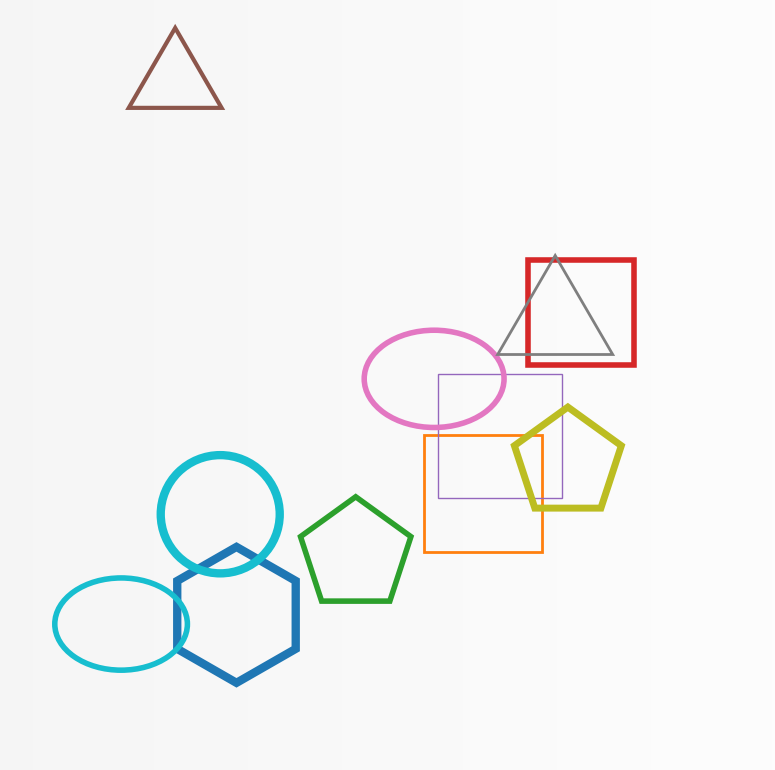[{"shape": "hexagon", "thickness": 3, "radius": 0.44, "center": [0.305, 0.201]}, {"shape": "square", "thickness": 1, "radius": 0.38, "center": [0.623, 0.359]}, {"shape": "pentagon", "thickness": 2, "radius": 0.37, "center": [0.459, 0.28]}, {"shape": "square", "thickness": 2, "radius": 0.34, "center": [0.749, 0.594]}, {"shape": "square", "thickness": 0.5, "radius": 0.4, "center": [0.645, 0.434]}, {"shape": "triangle", "thickness": 1.5, "radius": 0.35, "center": [0.226, 0.895]}, {"shape": "oval", "thickness": 2, "radius": 0.45, "center": [0.56, 0.508]}, {"shape": "triangle", "thickness": 1, "radius": 0.43, "center": [0.716, 0.582]}, {"shape": "pentagon", "thickness": 2.5, "radius": 0.36, "center": [0.733, 0.399]}, {"shape": "circle", "thickness": 3, "radius": 0.38, "center": [0.284, 0.332]}, {"shape": "oval", "thickness": 2, "radius": 0.43, "center": [0.156, 0.19]}]